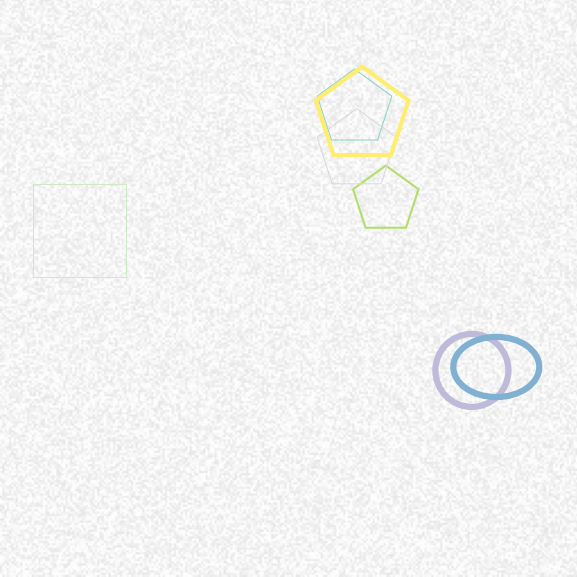[{"shape": "pentagon", "thickness": 0.5, "radius": 0.34, "center": [0.614, 0.812]}, {"shape": "circle", "thickness": 3, "radius": 0.32, "center": [0.817, 0.358]}, {"shape": "oval", "thickness": 3, "radius": 0.37, "center": [0.859, 0.364]}, {"shape": "pentagon", "thickness": 1, "radius": 0.3, "center": [0.668, 0.653]}, {"shape": "pentagon", "thickness": 0.5, "radius": 0.36, "center": [0.618, 0.739]}, {"shape": "square", "thickness": 0.5, "radius": 0.4, "center": [0.138, 0.6]}, {"shape": "pentagon", "thickness": 2, "radius": 0.42, "center": [0.627, 0.799]}]